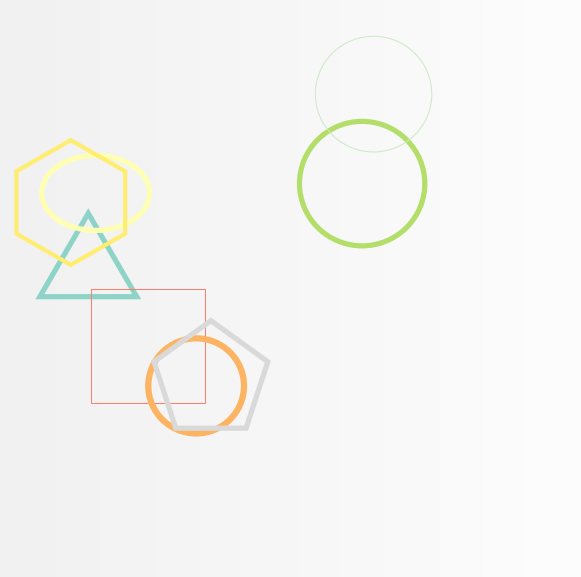[{"shape": "triangle", "thickness": 2.5, "radius": 0.48, "center": [0.152, 0.533]}, {"shape": "oval", "thickness": 2.5, "radius": 0.46, "center": [0.164, 0.665]}, {"shape": "square", "thickness": 0.5, "radius": 0.49, "center": [0.254, 0.4]}, {"shape": "circle", "thickness": 3, "radius": 0.41, "center": [0.337, 0.331]}, {"shape": "circle", "thickness": 2.5, "radius": 0.54, "center": [0.623, 0.681]}, {"shape": "pentagon", "thickness": 2.5, "radius": 0.51, "center": [0.363, 0.341]}, {"shape": "circle", "thickness": 0.5, "radius": 0.5, "center": [0.643, 0.836]}, {"shape": "hexagon", "thickness": 2, "radius": 0.54, "center": [0.122, 0.649]}]